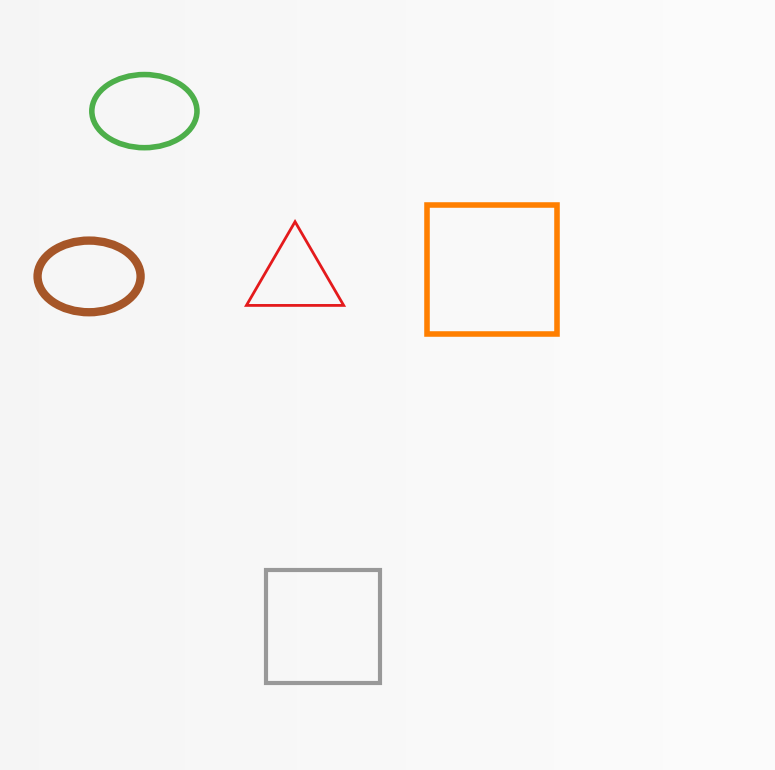[{"shape": "triangle", "thickness": 1, "radius": 0.36, "center": [0.381, 0.64]}, {"shape": "oval", "thickness": 2, "radius": 0.34, "center": [0.186, 0.856]}, {"shape": "square", "thickness": 2, "radius": 0.42, "center": [0.635, 0.651]}, {"shape": "oval", "thickness": 3, "radius": 0.33, "center": [0.115, 0.641]}, {"shape": "square", "thickness": 1.5, "radius": 0.37, "center": [0.416, 0.187]}]